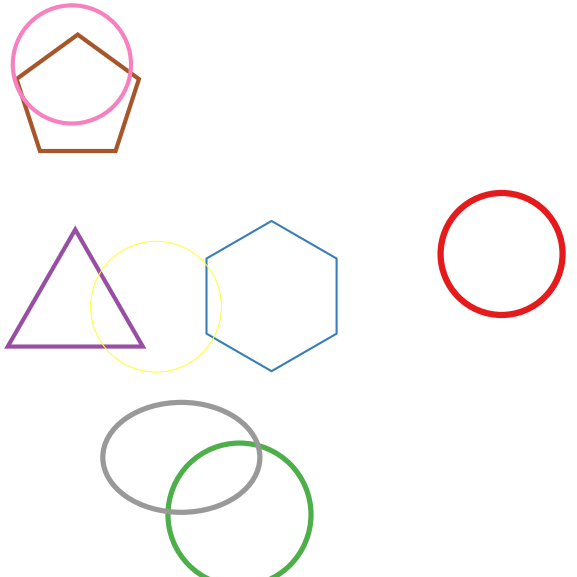[{"shape": "circle", "thickness": 3, "radius": 0.53, "center": [0.869, 0.559]}, {"shape": "hexagon", "thickness": 1, "radius": 0.65, "center": [0.47, 0.486]}, {"shape": "circle", "thickness": 2.5, "radius": 0.62, "center": [0.415, 0.108]}, {"shape": "triangle", "thickness": 2, "radius": 0.68, "center": [0.13, 0.467]}, {"shape": "circle", "thickness": 0.5, "radius": 0.57, "center": [0.27, 0.468]}, {"shape": "pentagon", "thickness": 2, "radius": 0.56, "center": [0.135, 0.828]}, {"shape": "circle", "thickness": 2, "radius": 0.51, "center": [0.125, 0.888]}, {"shape": "oval", "thickness": 2.5, "radius": 0.68, "center": [0.314, 0.207]}]